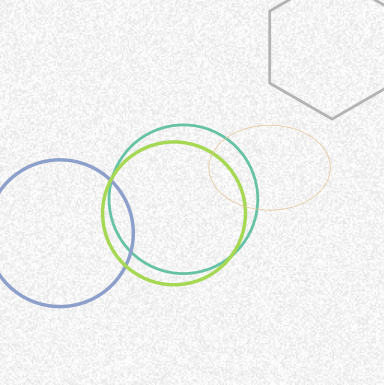[{"shape": "circle", "thickness": 2, "radius": 0.97, "center": [0.476, 0.482]}, {"shape": "circle", "thickness": 2.5, "radius": 0.95, "center": [0.156, 0.394]}, {"shape": "circle", "thickness": 2.5, "radius": 0.93, "center": [0.452, 0.446]}, {"shape": "oval", "thickness": 0.5, "radius": 0.79, "center": [0.7, 0.564]}, {"shape": "hexagon", "thickness": 2, "radius": 0.94, "center": [0.863, 0.878]}]